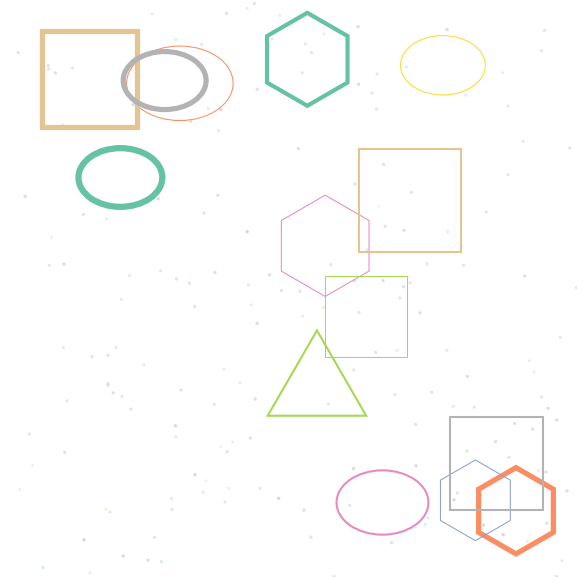[{"shape": "hexagon", "thickness": 2, "radius": 0.4, "center": [0.532, 0.896]}, {"shape": "oval", "thickness": 3, "radius": 0.36, "center": [0.208, 0.692]}, {"shape": "hexagon", "thickness": 2.5, "radius": 0.37, "center": [0.894, 0.115]}, {"shape": "oval", "thickness": 0.5, "radius": 0.46, "center": [0.311, 0.855]}, {"shape": "hexagon", "thickness": 0.5, "radius": 0.35, "center": [0.823, 0.133]}, {"shape": "hexagon", "thickness": 0.5, "radius": 0.44, "center": [0.563, 0.573]}, {"shape": "oval", "thickness": 1, "radius": 0.4, "center": [0.662, 0.129]}, {"shape": "triangle", "thickness": 1, "radius": 0.49, "center": [0.549, 0.328]}, {"shape": "square", "thickness": 0.5, "radius": 0.35, "center": [0.634, 0.451]}, {"shape": "oval", "thickness": 0.5, "radius": 0.37, "center": [0.767, 0.886]}, {"shape": "square", "thickness": 2.5, "radius": 0.41, "center": [0.155, 0.863]}, {"shape": "square", "thickness": 1, "radius": 0.44, "center": [0.709, 0.652]}, {"shape": "square", "thickness": 1, "radius": 0.4, "center": [0.859, 0.196]}, {"shape": "oval", "thickness": 2.5, "radius": 0.36, "center": [0.285, 0.86]}]